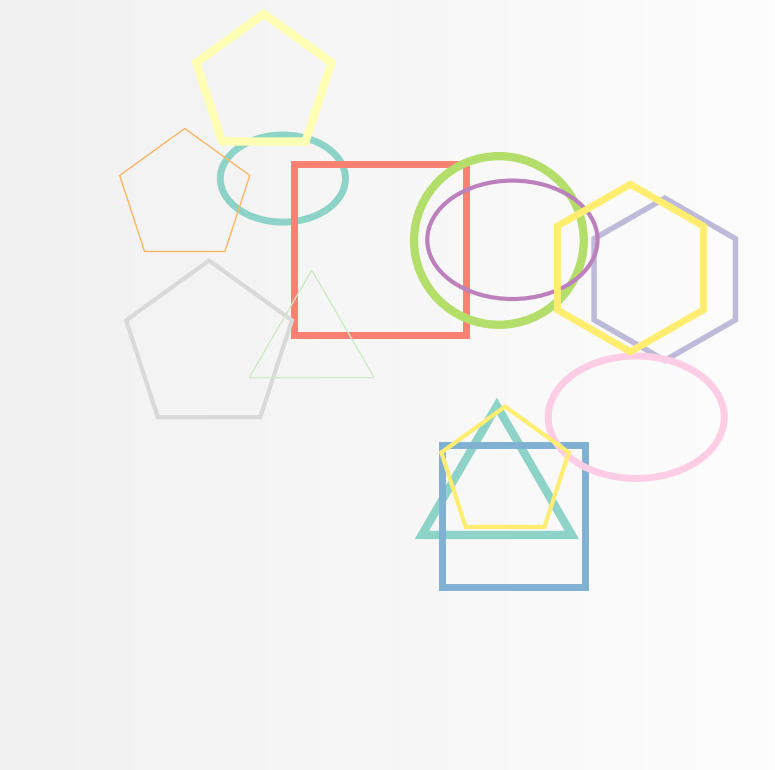[{"shape": "triangle", "thickness": 3, "radius": 0.56, "center": [0.641, 0.361]}, {"shape": "oval", "thickness": 2.5, "radius": 0.4, "center": [0.365, 0.768]}, {"shape": "pentagon", "thickness": 3, "radius": 0.46, "center": [0.34, 0.89]}, {"shape": "hexagon", "thickness": 2, "radius": 0.53, "center": [0.858, 0.637]}, {"shape": "square", "thickness": 2.5, "radius": 0.56, "center": [0.49, 0.676]}, {"shape": "square", "thickness": 2.5, "radius": 0.46, "center": [0.663, 0.33]}, {"shape": "pentagon", "thickness": 0.5, "radius": 0.44, "center": [0.238, 0.745]}, {"shape": "circle", "thickness": 3, "radius": 0.55, "center": [0.644, 0.688]}, {"shape": "oval", "thickness": 2.5, "radius": 0.57, "center": [0.821, 0.458]}, {"shape": "pentagon", "thickness": 1.5, "radius": 0.56, "center": [0.27, 0.549]}, {"shape": "oval", "thickness": 1.5, "radius": 0.55, "center": [0.661, 0.689]}, {"shape": "triangle", "thickness": 0.5, "radius": 0.47, "center": [0.402, 0.556]}, {"shape": "hexagon", "thickness": 2.5, "radius": 0.54, "center": [0.813, 0.652]}, {"shape": "pentagon", "thickness": 1.5, "radius": 0.43, "center": [0.652, 0.386]}]